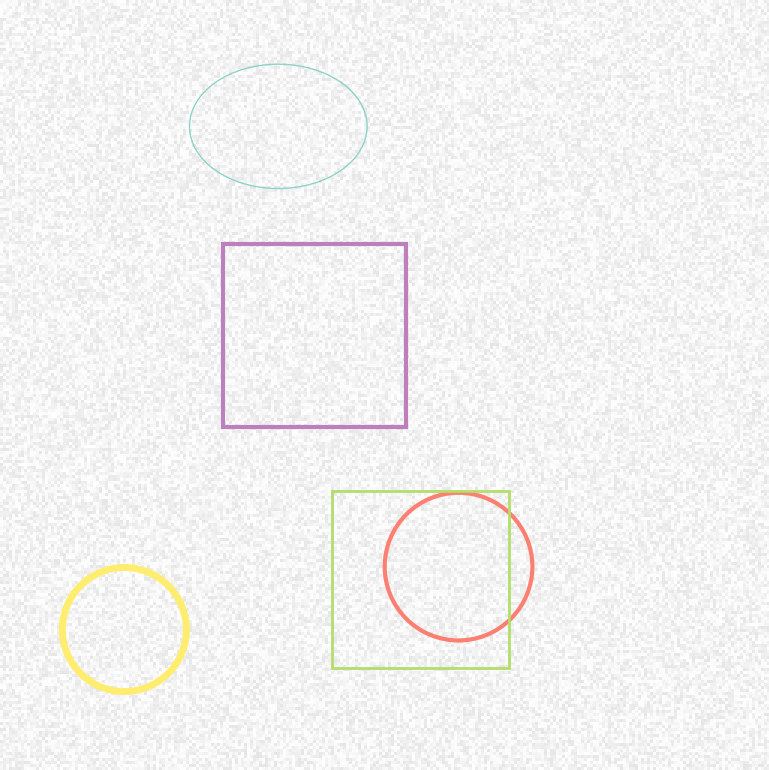[{"shape": "oval", "thickness": 0.5, "radius": 0.58, "center": [0.361, 0.836]}, {"shape": "circle", "thickness": 1.5, "radius": 0.48, "center": [0.596, 0.264]}, {"shape": "square", "thickness": 1, "radius": 0.58, "center": [0.546, 0.247]}, {"shape": "square", "thickness": 1.5, "radius": 0.6, "center": [0.409, 0.564]}, {"shape": "circle", "thickness": 2.5, "radius": 0.4, "center": [0.162, 0.182]}]